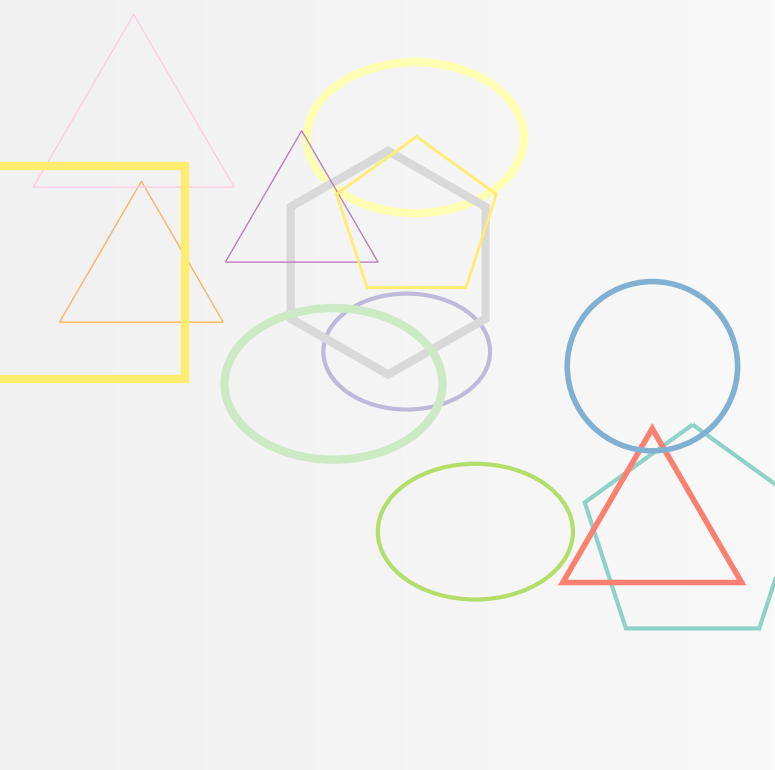[{"shape": "pentagon", "thickness": 1.5, "radius": 0.73, "center": [0.894, 0.302]}, {"shape": "oval", "thickness": 3, "radius": 0.7, "center": [0.536, 0.821]}, {"shape": "oval", "thickness": 1.5, "radius": 0.54, "center": [0.525, 0.543]}, {"shape": "triangle", "thickness": 2, "radius": 0.67, "center": [0.842, 0.31]}, {"shape": "circle", "thickness": 2, "radius": 0.55, "center": [0.842, 0.524]}, {"shape": "triangle", "thickness": 0.5, "radius": 0.61, "center": [0.182, 0.643]}, {"shape": "oval", "thickness": 1.5, "radius": 0.63, "center": [0.613, 0.31]}, {"shape": "triangle", "thickness": 0.5, "radius": 0.75, "center": [0.173, 0.832]}, {"shape": "hexagon", "thickness": 3, "radius": 0.73, "center": [0.501, 0.659]}, {"shape": "triangle", "thickness": 0.5, "radius": 0.57, "center": [0.389, 0.717]}, {"shape": "oval", "thickness": 3, "radius": 0.7, "center": [0.43, 0.501]}, {"shape": "pentagon", "thickness": 1, "radius": 0.54, "center": [0.537, 0.714]}, {"shape": "square", "thickness": 3, "radius": 0.69, "center": [0.101, 0.647]}]